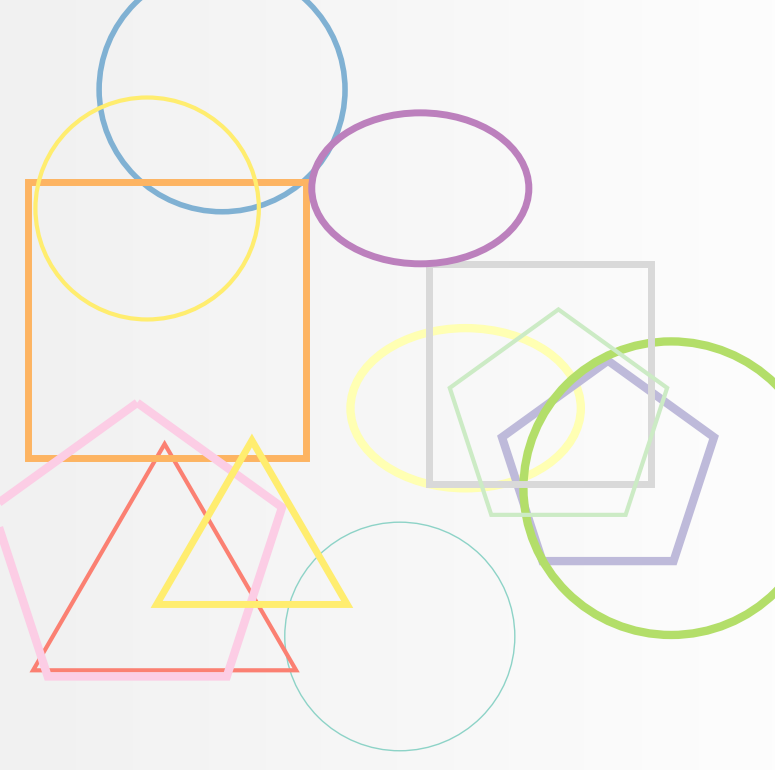[{"shape": "circle", "thickness": 0.5, "radius": 0.74, "center": [0.516, 0.173]}, {"shape": "oval", "thickness": 3, "radius": 0.74, "center": [0.601, 0.47]}, {"shape": "pentagon", "thickness": 3, "radius": 0.72, "center": [0.785, 0.388]}, {"shape": "triangle", "thickness": 1.5, "radius": 0.98, "center": [0.212, 0.227]}, {"shape": "circle", "thickness": 2, "radius": 0.79, "center": [0.287, 0.884]}, {"shape": "square", "thickness": 2.5, "radius": 0.9, "center": [0.216, 0.584]}, {"shape": "circle", "thickness": 3, "radius": 0.95, "center": [0.866, 0.366]}, {"shape": "pentagon", "thickness": 3, "radius": 0.98, "center": [0.177, 0.28]}, {"shape": "square", "thickness": 2.5, "radius": 0.72, "center": [0.697, 0.514]}, {"shape": "oval", "thickness": 2.5, "radius": 0.7, "center": [0.542, 0.755]}, {"shape": "pentagon", "thickness": 1.5, "radius": 0.74, "center": [0.721, 0.451]}, {"shape": "circle", "thickness": 1.5, "radius": 0.72, "center": [0.19, 0.729]}, {"shape": "triangle", "thickness": 2.5, "radius": 0.71, "center": [0.325, 0.286]}]